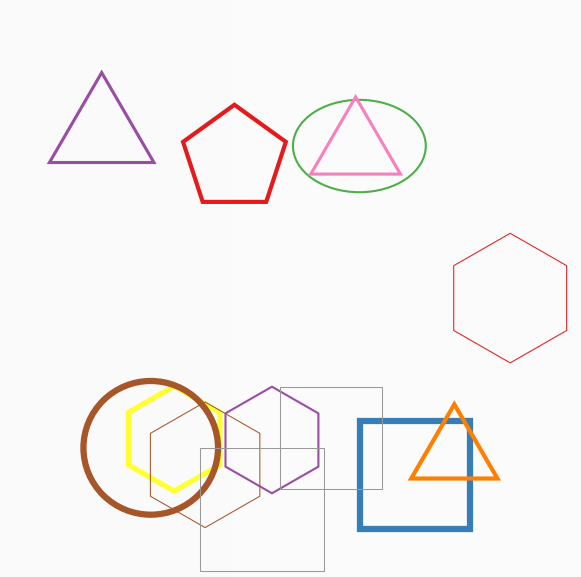[{"shape": "pentagon", "thickness": 2, "radius": 0.46, "center": [0.403, 0.725]}, {"shape": "hexagon", "thickness": 0.5, "radius": 0.56, "center": [0.878, 0.483]}, {"shape": "square", "thickness": 3, "radius": 0.47, "center": [0.714, 0.177]}, {"shape": "oval", "thickness": 1, "radius": 0.57, "center": [0.618, 0.746]}, {"shape": "hexagon", "thickness": 1, "radius": 0.46, "center": [0.468, 0.237]}, {"shape": "triangle", "thickness": 1.5, "radius": 0.52, "center": [0.175, 0.77]}, {"shape": "triangle", "thickness": 2, "radius": 0.43, "center": [0.782, 0.213]}, {"shape": "hexagon", "thickness": 2.5, "radius": 0.45, "center": [0.3, 0.24]}, {"shape": "circle", "thickness": 3, "radius": 0.58, "center": [0.259, 0.224]}, {"shape": "hexagon", "thickness": 0.5, "radius": 0.54, "center": [0.353, 0.194]}, {"shape": "triangle", "thickness": 1.5, "radius": 0.45, "center": [0.612, 0.742]}, {"shape": "square", "thickness": 0.5, "radius": 0.44, "center": [0.57, 0.241]}, {"shape": "square", "thickness": 0.5, "radius": 0.53, "center": [0.451, 0.117]}]